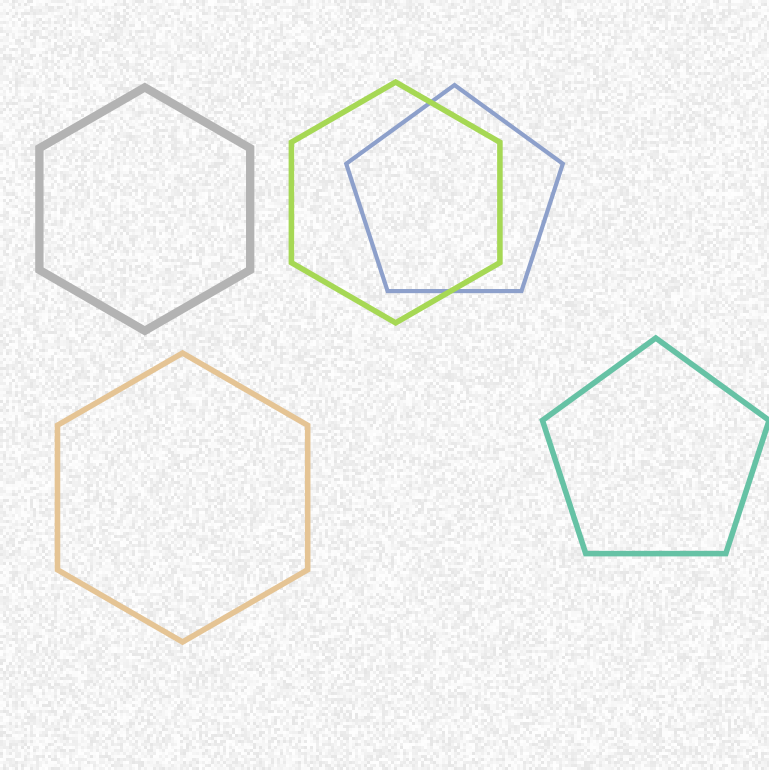[{"shape": "pentagon", "thickness": 2, "radius": 0.77, "center": [0.852, 0.406]}, {"shape": "pentagon", "thickness": 1.5, "radius": 0.74, "center": [0.59, 0.742]}, {"shape": "hexagon", "thickness": 2, "radius": 0.78, "center": [0.514, 0.737]}, {"shape": "hexagon", "thickness": 2, "radius": 0.94, "center": [0.237, 0.354]}, {"shape": "hexagon", "thickness": 3, "radius": 0.79, "center": [0.188, 0.728]}]